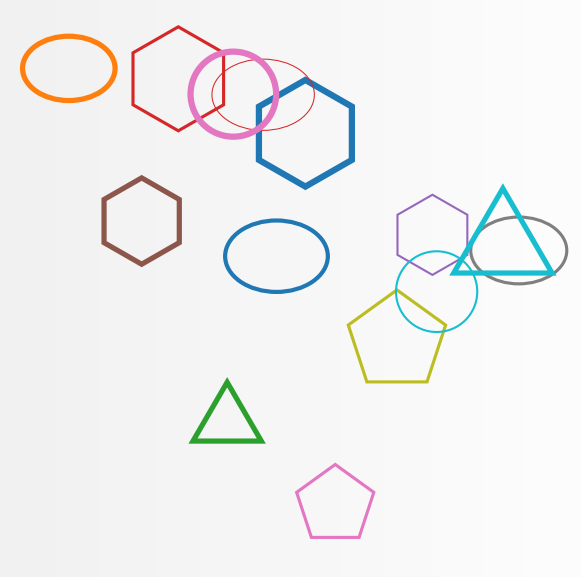[{"shape": "oval", "thickness": 2, "radius": 0.44, "center": [0.476, 0.555]}, {"shape": "hexagon", "thickness": 3, "radius": 0.46, "center": [0.525, 0.768]}, {"shape": "oval", "thickness": 2.5, "radius": 0.4, "center": [0.118, 0.881]}, {"shape": "triangle", "thickness": 2.5, "radius": 0.34, "center": [0.391, 0.269]}, {"shape": "oval", "thickness": 0.5, "radius": 0.44, "center": [0.453, 0.835]}, {"shape": "hexagon", "thickness": 1.5, "radius": 0.45, "center": [0.307, 0.863]}, {"shape": "hexagon", "thickness": 1, "radius": 0.35, "center": [0.744, 0.593]}, {"shape": "hexagon", "thickness": 2.5, "radius": 0.37, "center": [0.244, 0.616]}, {"shape": "pentagon", "thickness": 1.5, "radius": 0.35, "center": [0.577, 0.125]}, {"shape": "circle", "thickness": 3, "radius": 0.37, "center": [0.401, 0.836]}, {"shape": "oval", "thickness": 1.5, "radius": 0.41, "center": [0.893, 0.565]}, {"shape": "pentagon", "thickness": 1.5, "radius": 0.44, "center": [0.683, 0.409]}, {"shape": "triangle", "thickness": 2.5, "radius": 0.49, "center": [0.865, 0.575]}, {"shape": "circle", "thickness": 1, "radius": 0.35, "center": [0.751, 0.494]}]